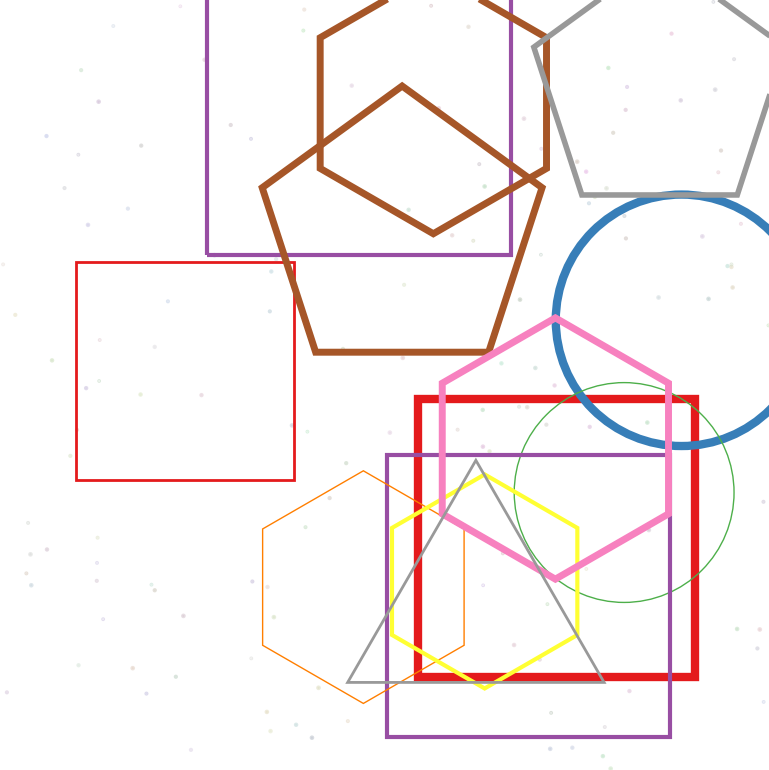[{"shape": "square", "thickness": 3, "radius": 0.9, "center": [0.723, 0.302]}, {"shape": "square", "thickness": 1, "radius": 0.71, "center": [0.24, 0.518]}, {"shape": "circle", "thickness": 3, "radius": 0.82, "center": [0.885, 0.584]}, {"shape": "circle", "thickness": 0.5, "radius": 0.71, "center": [0.811, 0.36]}, {"shape": "square", "thickness": 1.5, "radius": 0.92, "center": [0.686, 0.226]}, {"shape": "square", "thickness": 1.5, "radius": 0.99, "center": [0.466, 0.866]}, {"shape": "hexagon", "thickness": 0.5, "radius": 0.76, "center": [0.472, 0.238]}, {"shape": "hexagon", "thickness": 1.5, "radius": 0.69, "center": [0.629, 0.245]}, {"shape": "pentagon", "thickness": 2.5, "radius": 0.96, "center": [0.522, 0.697]}, {"shape": "hexagon", "thickness": 2.5, "radius": 0.85, "center": [0.563, 0.866]}, {"shape": "hexagon", "thickness": 2.5, "radius": 0.85, "center": [0.721, 0.418]}, {"shape": "triangle", "thickness": 1, "radius": 0.96, "center": [0.618, 0.21]}, {"shape": "pentagon", "thickness": 2, "radius": 0.86, "center": [0.857, 0.886]}]